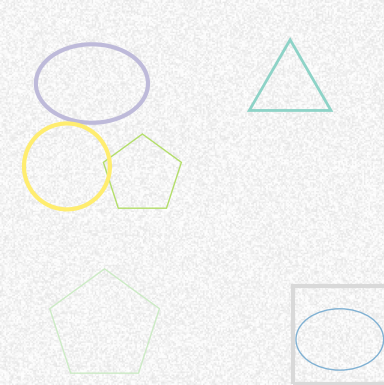[{"shape": "triangle", "thickness": 2, "radius": 0.61, "center": [0.754, 0.774]}, {"shape": "oval", "thickness": 3, "radius": 0.73, "center": [0.239, 0.783]}, {"shape": "oval", "thickness": 1, "radius": 0.57, "center": [0.883, 0.118]}, {"shape": "pentagon", "thickness": 1, "radius": 0.53, "center": [0.37, 0.545]}, {"shape": "square", "thickness": 3, "radius": 0.64, "center": [0.889, 0.13]}, {"shape": "pentagon", "thickness": 1, "radius": 0.75, "center": [0.272, 0.152]}, {"shape": "circle", "thickness": 3, "radius": 0.56, "center": [0.174, 0.568]}]